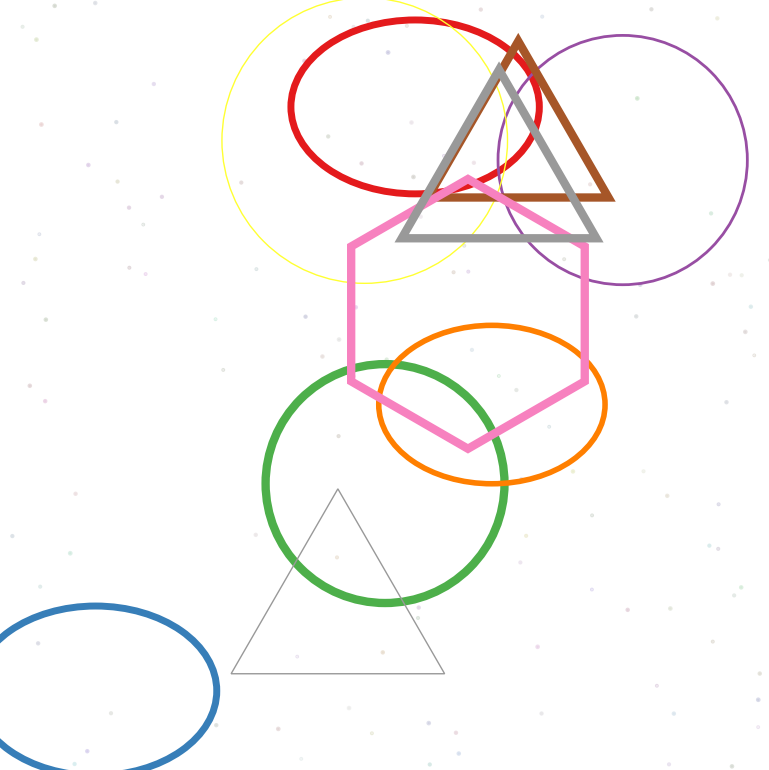[{"shape": "oval", "thickness": 2.5, "radius": 0.81, "center": [0.539, 0.861]}, {"shape": "oval", "thickness": 2.5, "radius": 0.79, "center": [0.124, 0.103]}, {"shape": "circle", "thickness": 3, "radius": 0.78, "center": [0.5, 0.372]}, {"shape": "circle", "thickness": 1, "radius": 0.81, "center": [0.809, 0.792]}, {"shape": "oval", "thickness": 2, "radius": 0.73, "center": [0.639, 0.475]}, {"shape": "circle", "thickness": 0.5, "radius": 0.93, "center": [0.474, 0.817]}, {"shape": "triangle", "thickness": 3, "radius": 0.68, "center": [0.673, 0.811]}, {"shape": "hexagon", "thickness": 3, "radius": 0.88, "center": [0.608, 0.592]}, {"shape": "triangle", "thickness": 0.5, "radius": 0.8, "center": [0.439, 0.205]}, {"shape": "triangle", "thickness": 3, "radius": 0.73, "center": [0.648, 0.764]}]